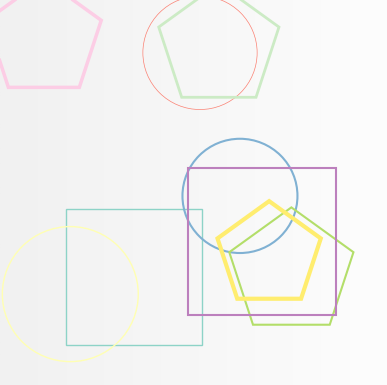[{"shape": "square", "thickness": 1, "radius": 0.88, "center": [0.345, 0.281]}, {"shape": "circle", "thickness": 1, "radius": 0.88, "center": [0.181, 0.236]}, {"shape": "circle", "thickness": 0.5, "radius": 0.74, "center": [0.516, 0.863]}, {"shape": "circle", "thickness": 1.5, "radius": 0.74, "center": [0.619, 0.491]}, {"shape": "pentagon", "thickness": 1.5, "radius": 0.84, "center": [0.752, 0.293]}, {"shape": "pentagon", "thickness": 2.5, "radius": 0.78, "center": [0.113, 0.899]}, {"shape": "square", "thickness": 1.5, "radius": 0.96, "center": [0.677, 0.372]}, {"shape": "pentagon", "thickness": 2, "radius": 0.82, "center": [0.565, 0.879]}, {"shape": "pentagon", "thickness": 3, "radius": 0.7, "center": [0.695, 0.337]}]